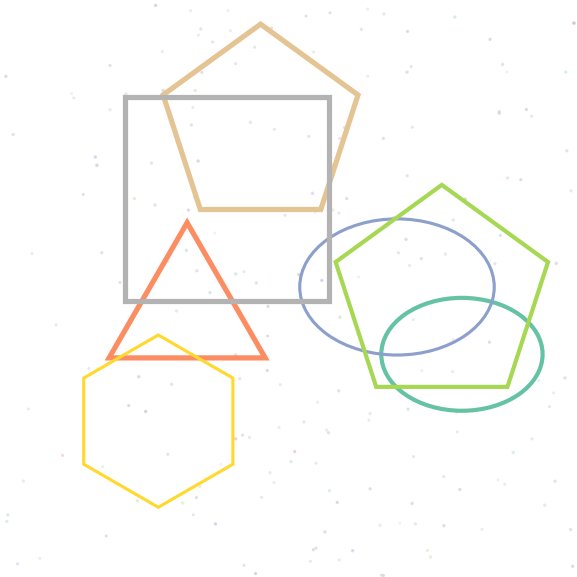[{"shape": "oval", "thickness": 2, "radius": 0.7, "center": [0.8, 0.386]}, {"shape": "triangle", "thickness": 2.5, "radius": 0.78, "center": [0.324, 0.457]}, {"shape": "oval", "thickness": 1.5, "radius": 0.84, "center": [0.687, 0.502]}, {"shape": "pentagon", "thickness": 2, "radius": 0.97, "center": [0.765, 0.486]}, {"shape": "hexagon", "thickness": 1.5, "radius": 0.75, "center": [0.274, 0.27]}, {"shape": "pentagon", "thickness": 2.5, "radius": 0.89, "center": [0.451, 0.78]}, {"shape": "square", "thickness": 2.5, "radius": 0.88, "center": [0.394, 0.654]}]